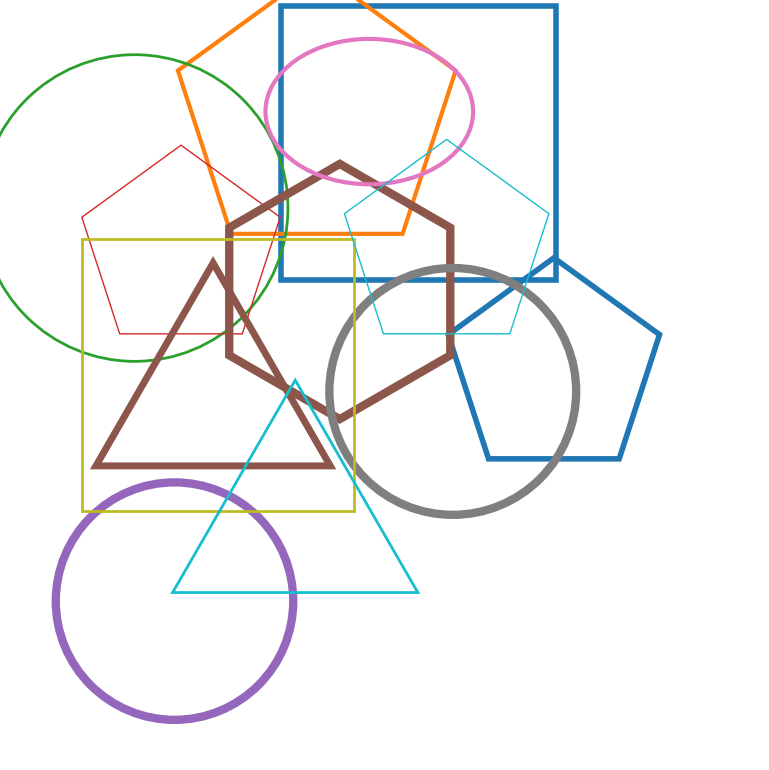[{"shape": "square", "thickness": 2, "radius": 0.89, "center": [0.543, 0.814]}, {"shape": "pentagon", "thickness": 2, "radius": 0.72, "center": [0.719, 0.521]}, {"shape": "pentagon", "thickness": 1.5, "radius": 0.95, "center": [0.411, 0.85]}, {"shape": "circle", "thickness": 1, "radius": 1.0, "center": [0.175, 0.73]}, {"shape": "pentagon", "thickness": 0.5, "radius": 0.68, "center": [0.235, 0.676]}, {"shape": "circle", "thickness": 3, "radius": 0.77, "center": [0.227, 0.219]}, {"shape": "hexagon", "thickness": 3, "radius": 0.83, "center": [0.441, 0.621]}, {"shape": "triangle", "thickness": 2.5, "radius": 0.88, "center": [0.277, 0.483]}, {"shape": "oval", "thickness": 1.5, "radius": 0.67, "center": [0.48, 0.855]}, {"shape": "circle", "thickness": 3, "radius": 0.8, "center": [0.588, 0.492]}, {"shape": "square", "thickness": 1, "radius": 0.88, "center": [0.283, 0.513]}, {"shape": "triangle", "thickness": 1, "radius": 0.92, "center": [0.383, 0.322]}, {"shape": "pentagon", "thickness": 0.5, "radius": 0.7, "center": [0.58, 0.679]}]